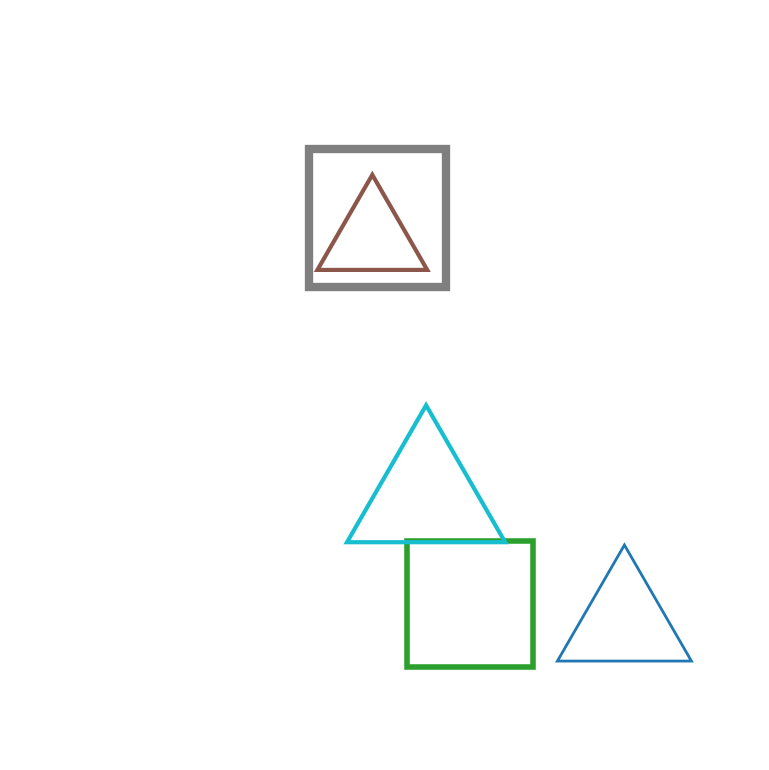[{"shape": "triangle", "thickness": 1, "radius": 0.5, "center": [0.811, 0.192]}, {"shape": "square", "thickness": 2, "radius": 0.41, "center": [0.61, 0.215]}, {"shape": "triangle", "thickness": 1.5, "radius": 0.41, "center": [0.484, 0.691]}, {"shape": "square", "thickness": 3, "radius": 0.45, "center": [0.49, 0.717]}, {"shape": "triangle", "thickness": 1.5, "radius": 0.59, "center": [0.553, 0.355]}]